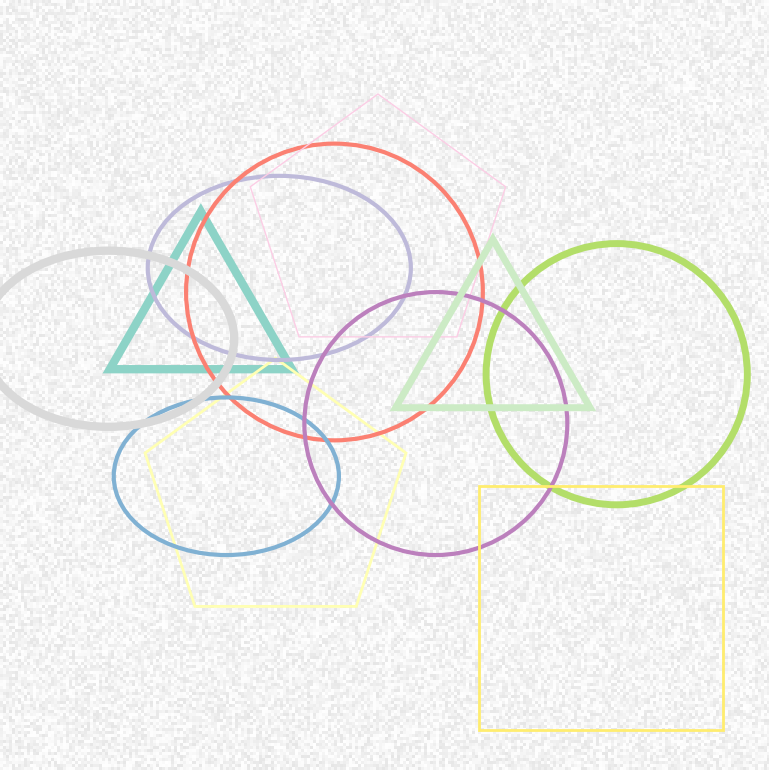[{"shape": "triangle", "thickness": 3, "radius": 0.68, "center": [0.261, 0.589]}, {"shape": "pentagon", "thickness": 1, "radius": 0.89, "center": [0.358, 0.357]}, {"shape": "oval", "thickness": 1.5, "radius": 0.85, "center": [0.363, 0.652]}, {"shape": "circle", "thickness": 1.5, "radius": 0.96, "center": [0.434, 0.621]}, {"shape": "oval", "thickness": 1.5, "radius": 0.73, "center": [0.294, 0.381]}, {"shape": "circle", "thickness": 2.5, "radius": 0.85, "center": [0.801, 0.514]}, {"shape": "pentagon", "thickness": 0.5, "radius": 0.87, "center": [0.491, 0.704]}, {"shape": "oval", "thickness": 3, "radius": 0.82, "center": [0.141, 0.56]}, {"shape": "circle", "thickness": 1.5, "radius": 0.85, "center": [0.566, 0.45]}, {"shape": "triangle", "thickness": 2.5, "radius": 0.73, "center": [0.64, 0.543]}, {"shape": "square", "thickness": 1, "radius": 0.79, "center": [0.781, 0.21]}]